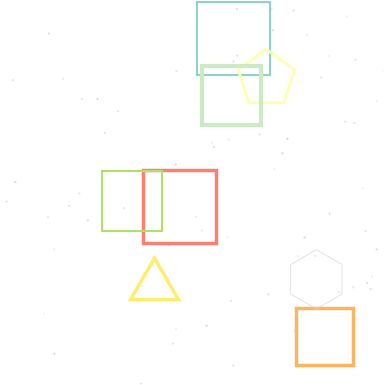[{"shape": "square", "thickness": 1.5, "radius": 0.48, "center": [0.607, 0.9]}, {"shape": "pentagon", "thickness": 2, "radius": 0.38, "center": [0.692, 0.795]}, {"shape": "square", "thickness": 2.5, "radius": 0.48, "center": [0.466, 0.463]}, {"shape": "square", "thickness": 2.5, "radius": 0.37, "center": [0.844, 0.126]}, {"shape": "square", "thickness": 1.5, "radius": 0.39, "center": [0.342, 0.477]}, {"shape": "hexagon", "thickness": 0.5, "radius": 0.38, "center": [0.822, 0.275]}, {"shape": "square", "thickness": 3, "radius": 0.38, "center": [0.602, 0.751]}, {"shape": "triangle", "thickness": 2.5, "radius": 0.36, "center": [0.401, 0.258]}]